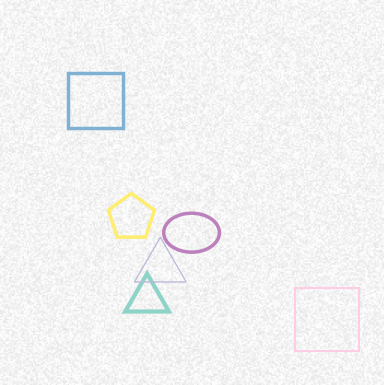[{"shape": "triangle", "thickness": 3, "radius": 0.33, "center": [0.382, 0.224]}, {"shape": "triangle", "thickness": 1, "radius": 0.39, "center": [0.416, 0.306]}, {"shape": "square", "thickness": 2.5, "radius": 0.36, "center": [0.248, 0.739]}, {"shape": "square", "thickness": 1.5, "radius": 0.41, "center": [0.849, 0.17]}, {"shape": "oval", "thickness": 2.5, "radius": 0.36, "center": [0.498, 0.396]}, {"shape": "pentagon", "thickness": 2.5, "radius": 0.31, "center": [0.341, 0.435]}]